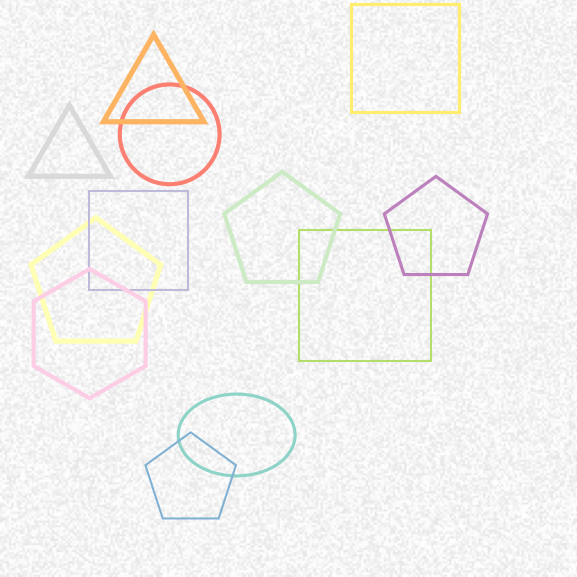[{"shape": "oval", "thickness": 1.5, "radius": 0.51, "center": [0.41, 0.246]}, {"shape": "pentagon", "thickness": 2.5, "radius": 0.59, "center": [0.166, 0.504]}, {"shape": "square", "thickness": 1, "radius": 0.43, "center": [0.24, 0.582]}, {"shape": "circle", "thickness": 2, "radius": 0.43, "center": [0.294, 0.767]}, {"shape": "pentagon", "thickness": 1, "radius": 0.41, "center": [0.33, 0.168]}, {"shape": "triangle", "thickness": 2.5, "radius": 0.5, "center": [0.266, 0.839]}, {"shape": "square", "thickness": 1, "radius": 0.57, "center": [0.632, 0.487]}, {"shape": "hexagon", "thickness": 2, "radius": 0.56, "center": [0.155, 0.421]}, {"shape": "triangle", "thickness": 2.5, "radius": 0.41, "center": [0.12, 0.735]}, {"shape": "pentagon", "thickness": 1.5, "radius": 0.47, "center": [0.755, 0.6]}, {"shape": "pentagon", "thickness": 2, "radius": 0.53, "center": [0.489, 0.596]}, {"shape": "square", "thickness": 1.5, "radius": 0.47, "center": [0.701, 0.898]}]